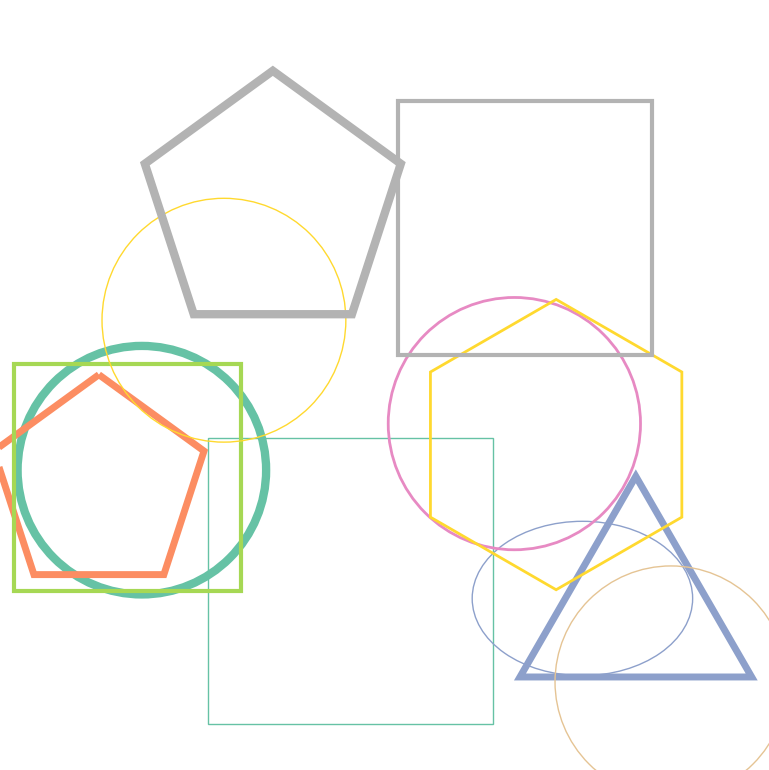[{"shape": "circle", "thickness": 3, "radius": 0.81, "center": [0.184, 0.389]}, {"shape": "square", "thickness": 0.5, "radius": 0.93, "center": [0.455, 0.246]}, {"shape": "pentagon", "thickness": 2.5, "radius": 0.72, "center": [0.128, 0.37]}, {"shape": "triangle", "thickness": 2.5, "radius": 0.87, "center": [0.826, 0.208]}, {"shape": "oval", "thickness": 0.5, "radius": 0.72, "center": [0.756, 0.223]}, {"shape": "circle", "thickness": 1, "radius": 0.82, "center": [0.668, 0.45]}, {"shape": "square", "thickness": 1.5, "radius": 0.74, "center": [0.165, 0.38]}, {"shape": "circle", "thickness": 0.5, "radius": 0.79, "center": [0.291, 0.584]}, {"shape": "hexagon", "thickness": 1, "radius": 0.94, "center": [0.722, 0.423]}, {"shape": "circle", "thickness": 0.5, "radius": 0.75, "center": [0.871, 0.114]}, {"shape": "square", "thickness": 1.5, "radius": 0.82, "center": [0.682, 0.704]}, {"shape": "pentagon", "thickness": 3, "radius": 0.87, "center": [0.354, 0.733]}]